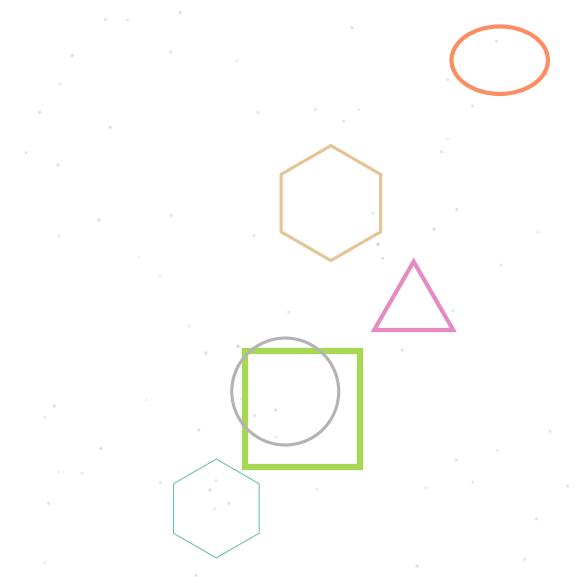[{"shape": "hexagon", "thickness": 0.5, "radius": 0.43, "center": [0.375, 0.119]}, {"shape": "oval", "thickness": 2, "radius": 0.42, "center": [0.865, 0.895]}, {"shape": "triangle", "thickness": 2, "radius": 0.4, "center": [0.716, 0.467]}, {"shape": "square", "thickness": 3, "radius": 0.5, "center": [0.524, 0.291]}, {"shape": "hexagon", "thickness": 1.5, "radius": 0.5, "center": [0.573, 0.647]}, {"shape": "circle", "thickness": 1.5, "radius": 0.46, "center": [0.494, 0.321]}]